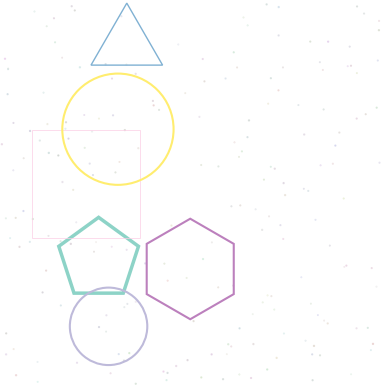[{"shape": "pentagon", "thickness": 2.5, "radius": 0.54, "center": [0.256, 0.327]}, {"shape": "circle", "thickness": 1.5, "radius": 0.5, "center": [0.282, 0.152]}, {"shape": "triangle", "thickness": 1, "radius": 0.54, "center": [0.329, 0.885]}, {"shape": "square", "thickness": 0.5, "radius": 0.7, "center": [0.223, 0.522]}, {"shape": "hexagon", "thickness": 1.5, "radius": 0.65, "center": [0.494, 0.301]}, {"shape": "circle", "thickness": 1.5, "radius": 0.72, "center": [0.306, 0.664]}]